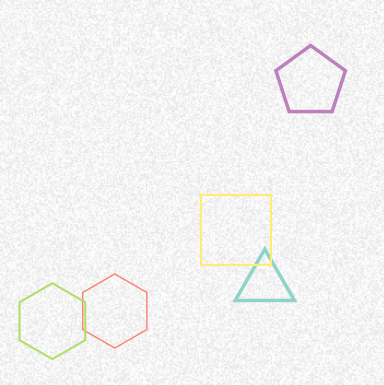[{"shape": "triangle", "thickness": 2.5, "radius": 0.44, "center": [0.688, 0.264]}, {"shape": "hexagon", "thickness": 1, "radius": 0.48, "center": [0.298, 0.192]}, {"shape": "hexagon", "thickness": 1.5, "radius": 0.49, "center": [0.136, 0.166]}, {"shape": "pentagon", "thickness": 2.5, "radius": 0.47, "center": [0.807, 0.787]}, {"shape": "square", "thickness": 1.5, "radius": 0.45, "center": [0.612, 0.402]}]